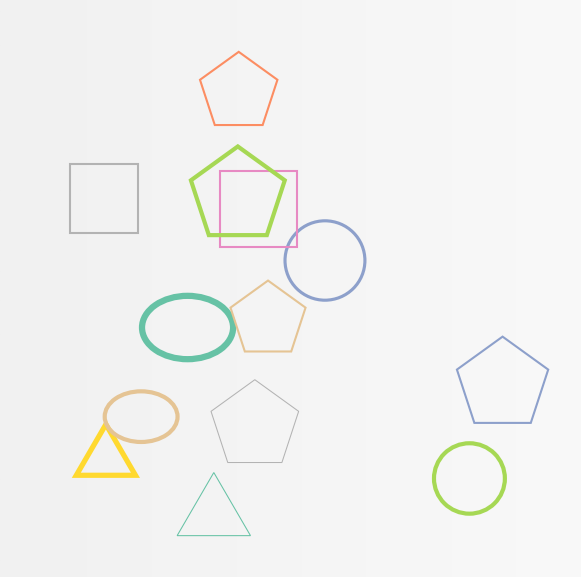[{"shape": "oval", "thickness": 3, "radius": 0.39, "center": [0.323, 0.432]}, {"shape": "triangle", "thickness": 0.5, "radius": 0.36, "center": [0.368, 0.108]}, {"shape": "pentagon", "thickness": 1, "radius": 0.35, "center": [0.411, 0.839]}, {"shape": "circle", "thickness": 1.5, "radius": 0.34, "center": [0.559, 0.548]}, {"shape": "pentagon", "thickness": 1, "radius": 0.41, "center": [0.865, 0.334]}, {"shape": "square", "thickness": 1, "radius": 0.33, "center": [0.445, 0.637]}, {"shape": "pentagon", "thickness": 2, "radius": 0.42, "center": [0.409, 0.661]}, {"shape": "circle", "thickness": 2, "radius": 0.3, "center": [0.808, 0.171]}, {"shape": "triangle", "thickness": 2.5, "radius": 0.29, "center": [0.182, 0.206]}, {"shape": "oval", "thickness": 2, "radius": 0.31, "center": [0.243, 0.278]}, {"shape": "pentagon", "thickness": 1, "radius": 0.34, "center": [0.461, 0.445]}, {"shape": "pentagon", "thickness": 0.5, "radius": 0.4, "center": [0.438, 0.262]}, {"shape": "square", "thickness": 1, "radius": 0.3, "center": [0.179, 0.656]}]